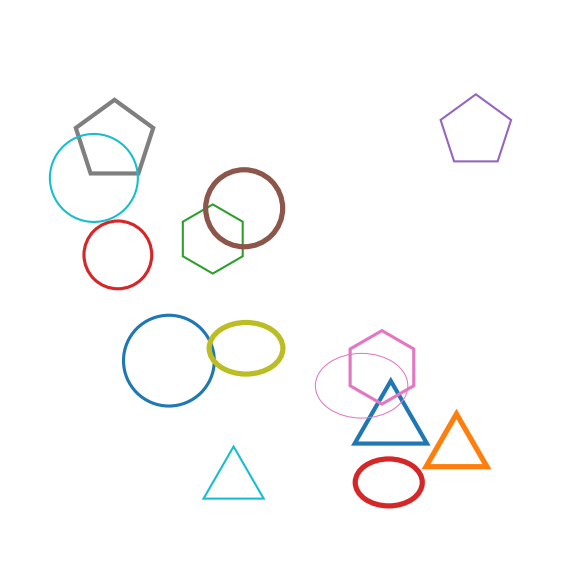[{"shape": "circle", "thickness": 1.5, "radius": 0.39, "center": [0.292, 0.375]}, {"shape": "triangle", "thickness": 2, "radius": 0.36, "center": [0.677, 0.267]}, {"shape": "triangle", "thickness": 2.5, "radius": 0.3, "center": [0.79, 0.221]}, {"shape": "hexagon", "thickness": 1, "radius": 0.3, "center": [0.368, 0.585]}, {"shape": "circle", "thickness": 1.5, "radius": 0.29, "center": [0.204, 0.558]}, {"shape": "oval", "thickness": 2.5, "radius": 0.29, "center": [0.673, 0.164]}, {"shape": "pentagon", "thickness": 1, "radius": 0.32, "center": [0.824, 0.772]}, {"shape": "circle", "thickness": 2.5, "radius": 0.33, "center": [0.423, 0.639]}, {"shape": "oval", "thickness": 0.5, "radius": 0.4, "center": [0.626, 0.331]}, {"shape": "hexagon", "thickness": 1.5, "radius": 0.32, "center": [0.661, 0.363]}, {"shape": "pentagon", "thickness": 2, "radius": 0.35, "center": [0.198, 0.756]}, {"shape": "oval", "thickness": 2.5, "radius": 0.32, "center": [0.426, 0.396]}, {"shape": "triangle", "thickness": 1, "radius": 0.3, "center": [0.404, 0.166]}, {"shape": "circle", "thickness": 1, "radius": 0.38, "center": [0.163, 0.691]}]